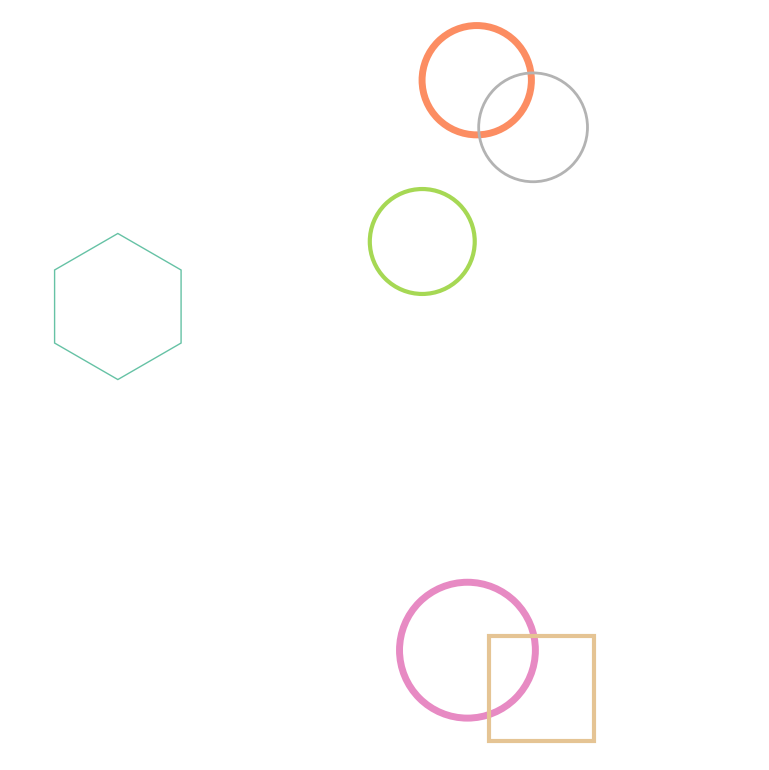[{"shape": "hexagon", "thickness": 0.5, "radius": 0.47, "center": [0.153, 0.602]}, {"shape": "circle", "thickness": 2.5, "radius": 0.35, "center": [0.619, 0.896]}, {"shape": "circle", "thickness": 2.5, "radius": 0.44, "center": [0.607, 0.156]}, {"shape": "circle", "thickness": 1.5, "radius": 0.34, "center": [0.548, 0.686]}, {"shape": "square", "thickness": 1.5, "radius": 0.34, "center": [0.703, 0.106]}, {"shape": "circle", "thickness": 1, "radius": 0.35, "center": [0.692, 0.835]}]